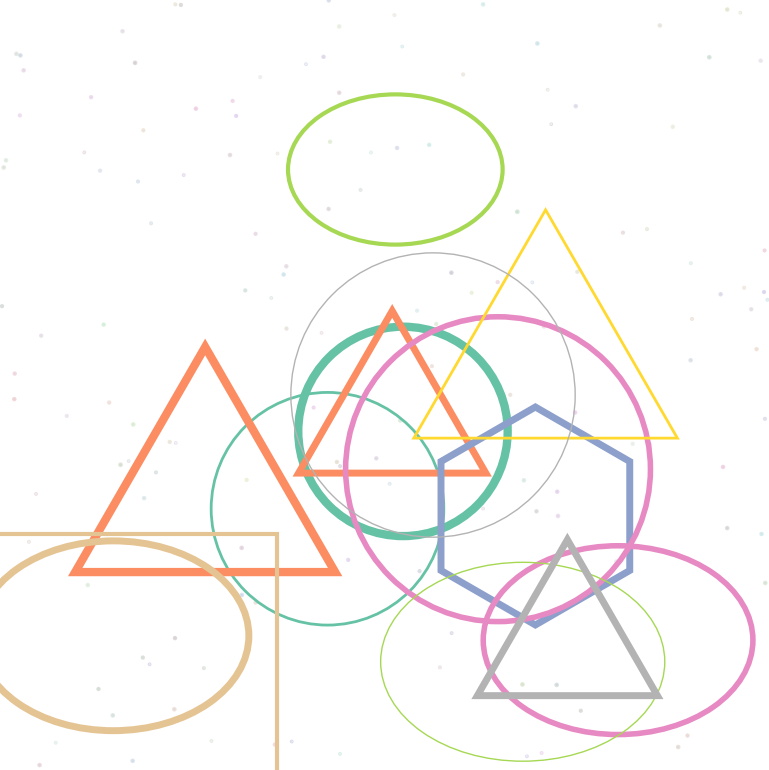[{"shape": "circle", "thickness": 3, "radius": 0.68, "center": [0.523, 0.44]}, {"shape": "circle", "thickness": 1, "radius": 0.76, "center": [0.425, 0.339]}, {"shape": "triangle", "thickness": 2.5, "radius": 0.7, "center": [0.509, 0.456]}, {"shape": "triangle", "thickness": 3, "radius": 0.97, "center": [0.266, 0.355]}, {"shape": "hexagon", "thickness": 2.5, "radius": 0.71, "center": [0.695, 0.33]}, {"shape": "oval", "thickness": 2, "radius": 0.88, "center": [0.803, 0.169]}, {"shape": "circle", "thickness": 2, "radius": 0.99, "center": [0.647, 0.391]}, {"shape": "oval", "thickness": 1.5, "radius": 0.7, "center": [0.513, 0.78]}, {"shape": "oval", "thickness": 0.5, "radius": 0.92, "center": [0.679, 0.141]}, {"shape": "triangle", "thickness": 1, "radius": 0.99, "center": [0.709, 0.53]}, {"shape": "oval", "thickness": 2.5, "radius": 0.88, "center": [0.147, 0.174]}, {"shape": "square", "thickness": 1.5, "radius": 0.94, "center": [0.171, 0.118]}, {"shape": "circle", "thickness": 0.5, "radius": 0.92, "center": [0.562, 0.487]}, {"shape": "triangle", "thickness": 2.5, "radius": 0.68, "center": [0.737, 0.164]}]